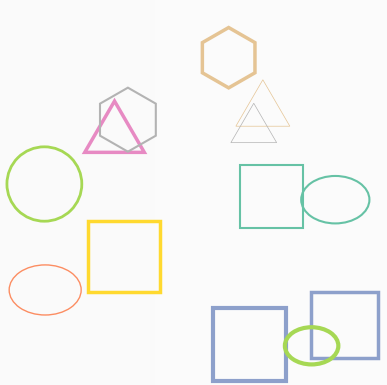[{"shape": "square", "thickness": 1.5, "radius": 0.41, "center": [0.701, 0.489]}, {"shape": "oval", "thickness": 1.5, "radius": 0.44, "center": [0.865, 0.481]}, {"shape": "oval", "thickness": 1, "radius": 0.46, "center": [0.117, 0.247]}, {"shape": "square", "thickness": 2.5, "radius": 0.43, "center": [0.889, 0.157]}, {"shape": "square", "thickness": 3, "radius": 0.47, "center": [0.643, 0.106]}, {"shape": "triangle", "thickness": 2.5, "radius": 0.44, "center": [0.296, 0.649]}, {"shape": "oval", "thickness": 3, "radius": 0.35, "center": [0.804, 0.102]}, {"shape": "circle", "thickness": 2, "radius": 0.48, "center": [0.114, 0.522]}, {"shape": "square", "thickness": 2.5, "radius": 0.46, "center": [0.32, 0.333]}, {"shape": "hexagon", "thickness": 2.5, "radius": 0.39, "center": [0.59, 0.85]}, {"shape": "triangle", "thickness": 0.5, "radius": 0.4, "center": [0.678, 0.712]}, {"shape": "triangle", "thickness": 0.5, "radius": 0.34, "center": [0.655, 0.664]}, {"shape": "hexagon", "thickness": 1.5, "radius": 0.42, "center": [0.33, 0.689]}]